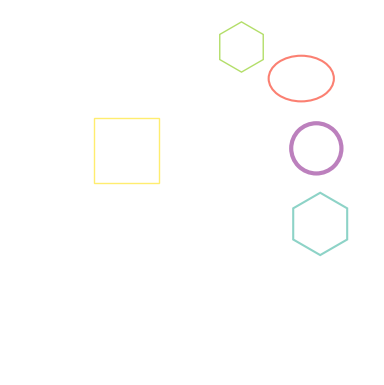[{"shape": "hexagon", "thickness": 1.5, "radius": 0.4, "center": [0.832, 0.418]}, {"shape": "oval", "thickness": 1.5, "radius": 0.42, "center": [0.782, 0.796]}, {"shape": "hexagon", "thickness": 1, "radius": 0.33, "center": [0.627, 0.878]}, {"shape": "circle", "thickness": 3, "radius": 0.33, "center": [0.822, 0.615]}, {"shape": "square", "thickness": 1, "radius": 0.42, "center": [0.328, 0.609]}]